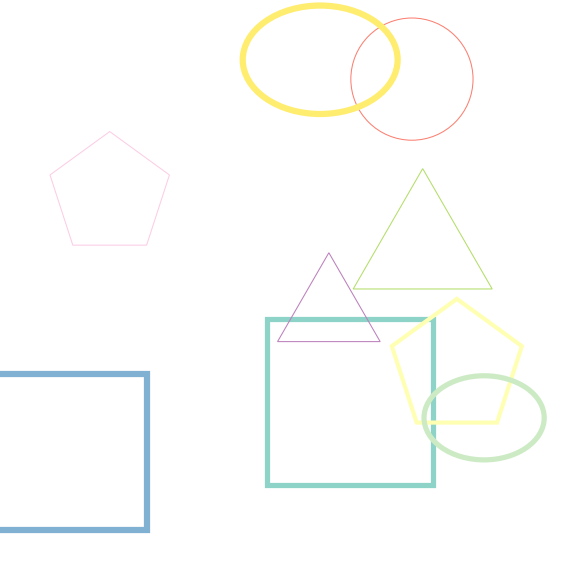[{"shape": "square", "thickness": 2.5, "radius": 0.72, "center": [0.606, 0.303]}, {"shape": "pentagon", "thickness": 2, "radius": 0.59, "center": [0.791, 0.363]}, {"shape": "circle", "thickness": 0.5, "radius": 0.53, "center": [0.713, 0.862]}, {"shape": "square", "thickness": 3, "radius": 0.68, "center": [0.119, 0.217]}, {"shape": "triangle", "thickness": 0.5, "radius": 0.69, "center": [0.732, 0.568]}, {"shape": "pentagon", "thickness": 0.5, "radius": 0.54, "center": [0.19, 0.663]}, {"shape": "triangle", "thickness": 0.5, "radius": 0.51, "center": [0.569, 0.459]}, {"shape": "oval", "thickness": 2.5, "radius": 0.52, "center": [0.838, 0.276]}, {"shape": "oval", "thickness": 3, "radius": 0.67, "center": [0.554, 0.896]}]